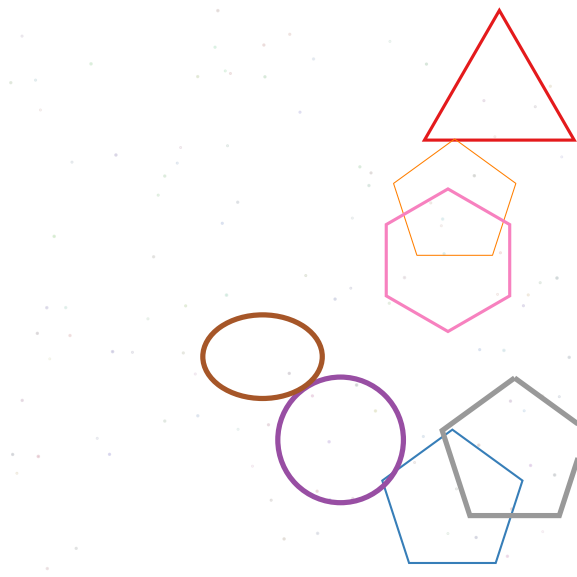[{"shape": "triangle", "thickness": 1.5, "radius": 0.75, "center": [0.865, 0.831]}, {"shape": "pentagon", "thickness": 1, "radius": 0.64, "center": [0.783, 0.128]}, {"shape": "circle", "thickness": 2.5, "radius": 0.54, "center": [0.59, 0.237]}, {"shape": "pentagon", "thickness": 0.5, "radius": 0.56, "center": [0.787, 0.647]}, {"shape": "oval", "thickness": 2.5, "radius": 0.52, "center": [0.455, 0.382]}, {"shape": "hexagon", "thickness": 1.5, "radius": 0.62, "center": [0.776, 0.549]}, {"shape": "pentagon", "thickness": 2.5, "radius": 0.66, "center": [0.891, 0.213]}]